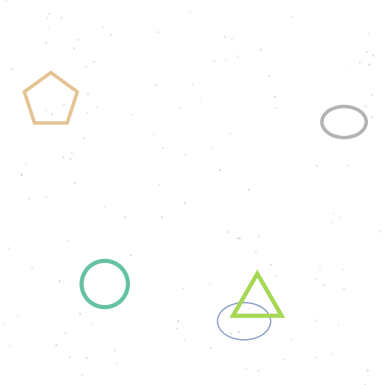[{"shape": "circle", "thickness": 3, "radius": 0.3, "center": [0.272, 0.262]}, {"shape": "oval", "thickness": 1, "radius": 0.35, "center": [0.634, 0.166]}, {"shape": "triangle", "thickness": 3, "radius": 0.36, "center": [0.668, 0.216]}, {"shape": "pentagon", "thickness": 2.5, "radius": 0.36, "center": [0.132, 0.739]}, {"shape": "oval", "thickness": 2.5, "radius": 0.29, "center": [0.894, 0.683]}]